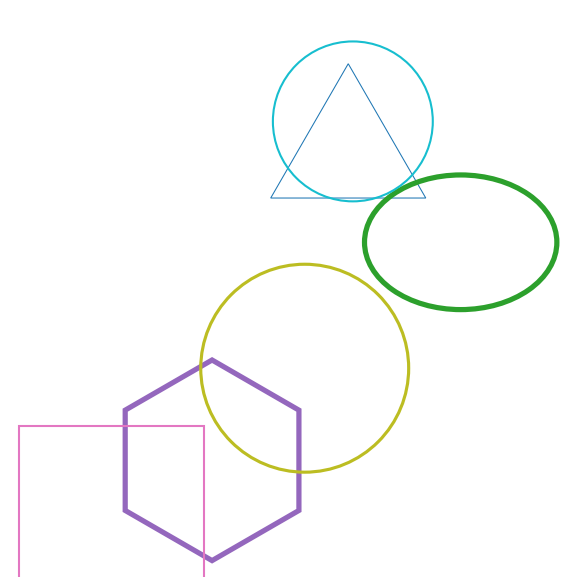[{"shape": "triangle", "thickness": 0.5, "radius": 0.78, "center": [0.603, 0.734]}, {"shape": "oval", "thickness": 2.5, "radius": 0.83, "center": [0.798, 0.58]}, {"shape": "hexagon", "thickness": 2.5, "radius": 0.87, "center": [0.367, 0.202]}, {"shape": "square", "thickness": 1, "radius": 0.8, "center": [0.193, 0.102]}, {"shape": "circle", "thickness": 1.5, "radius": 0.9, "center": [0.528, 0.362]}, {"shape": "circle", "thickness": 1, "radius": 0.69, "center": [0.611, 0.789]}]